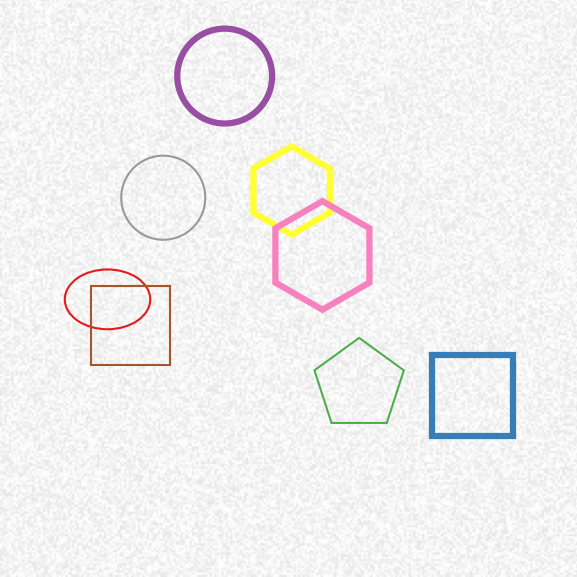[{"shape": "oval", "thickness": 1, "radius": 0.37, "center": [0.186, 0.481]}, {"shape": "square", "thickness": 3, "radius": 0.35, "center": [0.819, 0.315]}, {"shape": "pentagon", "thickness": 1, "radius": 0.41, "center": [0.622, 0.333]}, {"shape": "circle", "thickness": 3, "radius": 0.41, "center": [0.389, 0.867]}, {"shape": "hexagon", "thickness": 3, "radius": 0.38, "center": [0.505, 0.669]}, {"shape": "square", "thickness": 1, "radius": 0.34, "center": [0.226, 0.435]}, {"shape": "hexagon", "thickness": 3, "radius": 0.47, "center": [0.558, 0.557]}, {"shape": "circle", "thickness": 1, "radius": 0.36, "center": [0.283, 0.657]}]